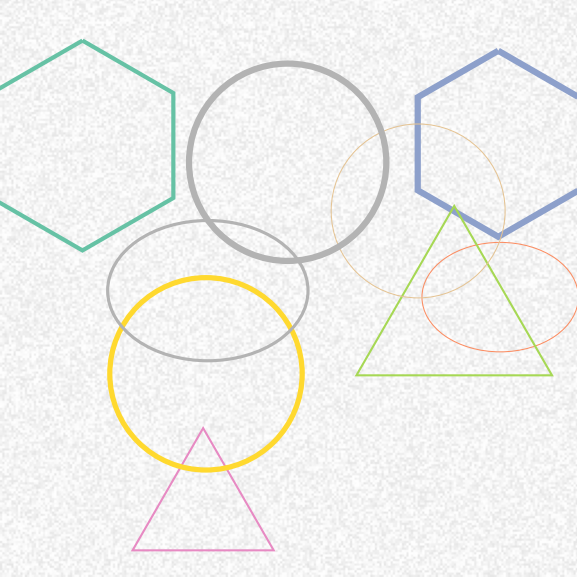[{"shape": "hexagon", "thickness": 2, "radius": 0.91, "center": [0.143, 0.747]}, {"shape": "oval", "thickness": 0.5, "radius": 0.68, "center": [0.866, 0.485]}, {"shape": "hexagon", "thickness": 3, "radius": 0.81, "center": [0.863, 0.75]}, {"shape": "triangle", "thickness": 1, "radius": 0.71, "center": [0.352, 0.117]}, {"shape": "triangle", "thickness": 1, "radius": 0.98, "center": [0.787, 0.447]}, {"shape": "circle", "thickness": 2.5, "radius": 0.83, "center": [0.357, 0.352]}, {"shape": "circle", "thickness": 0.5, "radius": 0.75, "center": [0.724, 0.634]}, {"shape": "oval", "thickness": 1.5, "radius": 0.87, "center": [0.36, 0.496]}, {"shape": "circle", "thickness": 3, "radius": 0.85, "center": [0.498, 0.718]}]